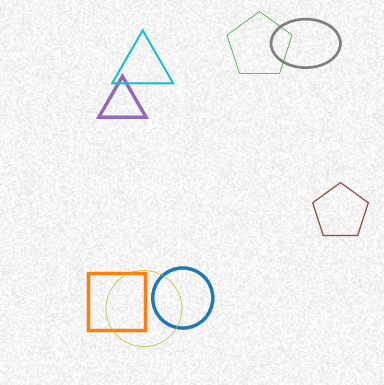[{"shape": "circle", "thickness": 2.5, "radius": 0.39, "center": [0.475, 0.226]}, {"shape": "square", "thickness": 2.5, "radius": 0.37, "center": [0.302, 0.217]}, {"shape": "pentagon", "thickness": 0.5, "radius": 0.44, "center": [0.674, 0.881]}, {"shape": "triangle", "thickness": 2.5, "radius": 0.35, "center": [0.318, 0.731]}, {"shape": "pentagon", "thickness": 1, "radius": 0.38, "center": [0.884, 0.45]}, {"shape": "oval", "thickness": 2, "radius": 0.45, "center": [0.794, 0.887]}, {"shape": "circle", "thickness": 0.5, "radius": 0.49, "center": [0.374, 0.198]}, {"shape": "triangle", "thickness": 1.5, "radius": 0.46, "center": [0.371, 0.829]}]